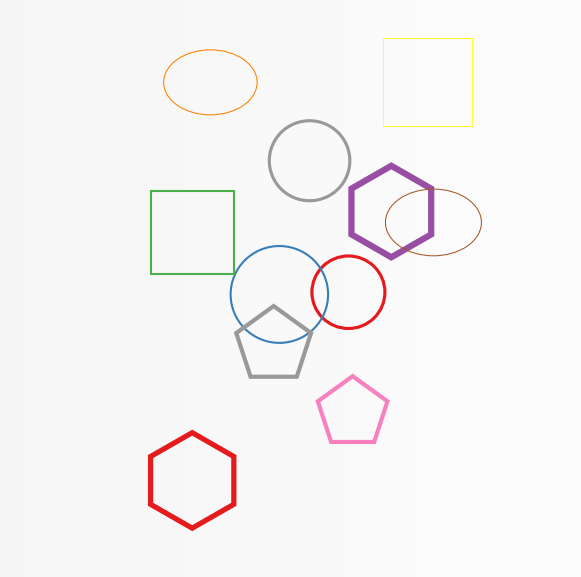[{"shape": "circle", "thickness": 1.5, "radius": 0.31, "center": [0.599, 0.493]}, {"shape": "hexagon", "thickness": 2.5, "radius": 0.41, "center": [0.331, 0.167]}, {"shape": "circle", "thickness": 1, "radius": 0.42, "center": [0.481, 0.489]}, {"shape": "square", "thickness": 1, "radius": 0.36, "center": [0.331, 0.597]}, {"shape": "hexagon", "thickness": 3, "radius": 0.4, "center": [0.673, 0.633]}, {"shape": "oval", "thickness": 0.5, "radius": 0.4, "center": [0.362, 0.857]}, {"shape": "square", "thickness": 0.5, "radius": 0.38, "center": [0.735, 0.858]}, {"shape": "oval", "thickness": 0.5, "radius": 0.41, "center": [0.746, 0.614]}, {"shape": "pentagon", "thickness": 2, "radius": 0.31, "center": [0.607, 0.285]}, {"shape": "pentagon", "thickness": 2, "radius": 0.34, "center": [0.471, 0.402]}, {"shape": "circle", "thickness": 1.5, "radius": 0.35, "center": [0.533, 0.721]}]